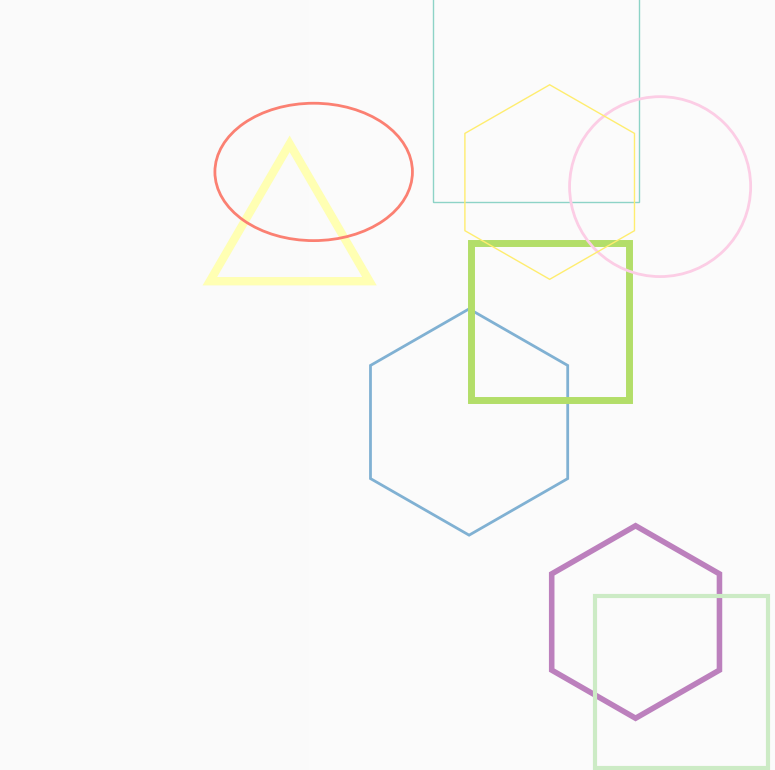[{"shape": "square", "thickness": 0.5, "radius": 0.66, "center": [0.692, 0.87]}, {"shape": "triangle", "thickness": 3, "radius": 0.59, "center": [0.374, 0.694]}, {"shape": "oval", "thickness": 1, "radius": 0.64, "center": [0.405, 0.777]}, {"shape": "hexagon", "thickness": 1, "radius": 0.73, "center": [0.605, 0.452]}, {"shape": "square", "thickness": 2.5, "radius": 0.51, "center": [0.709, 0.583]}, {"shape": "circle", "thickness": 1, "radius": 0.58, "center": [0.852, 0.758]}, {"shape": "hexagon", "thickness": 2, "radius": 0.62, "center": [0.82, 0.192]}, {"shape": "square", "thickness": 1.5, "radius": 0.56, "center": [0.879, 0.115]}, {"shape": "hexagon", "thickness": 0.5, "radius": 0.63, "center": [0.709, 0.764]}]